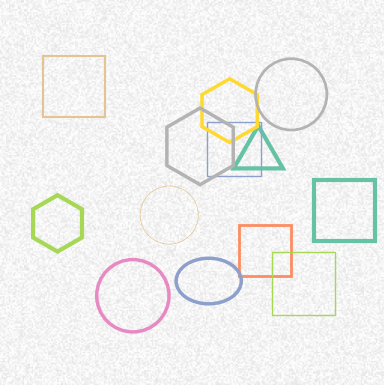[{"shape": "square", "thickness": 3, "radius": 0.4, "center": [0.894, 0.453]}, {"shape": "triangle", "thickness": 3, "radius": 0.37, "center": [0.671, 0.599]}, {"shape": "square", "thickness": 2, "radius": 0.34, "center": [0.688, 0.349]}, {"shape": "square", "thickness": 1, "radius": 0.35, "center": [0.607, 0.613]}, {"shape": "oval", "thickness": 2.5, "radius": 0.42, "center": [0.542, 0.27]}, {"shape": "circle", "thickness": 2.5, "radius": 0.47, "center": [0.345, 0.232]}, {"shape": "hexagon", "thickness": 3, "radius": 0.37, "center": [0.149, 0.42]}, {"shape": "square", "thickness": 1, "radius": 0.41, "center": [0.789, 0.264]}, {"shape": "hexagon", "thickness": 2.5, "radius": 0.41, "center": [0.596, 0.713]}, {"shape": "square", "thickness": 1.5, "radius": 0.4, "center": [0.192, 0.775]}, {"shape": "circle", "thickness": 0.5, "radius": 0.38, "center": [0.44, 0.441]}, {"shape": "hexagon", "thickness": 2.5, "radius": 0.5, "center": [0.52, 0.62]}, {"shape": "circle", "thickness": 2, "radius": 0.46, "center": [0.756, 0.755]}]